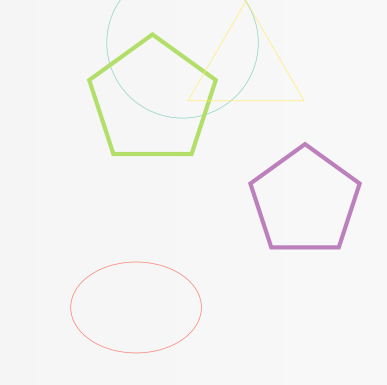[{"shape": "circle", "thickness": 0.5, "radius": 0.98, "center": [0.471, 0.889]}, {"shape": "oval", "thickness": 0.5, "radius": 0.84, "center": [0.351, 0.201]}, {"shape": "pentagon", "thickness": 3, "radius": 0.86, "center": [0.394, 0.739]}, {"shape": "pentagon", "thickness": 3, "radius": 0.74, "center": [0.787, 0.477]}, {"shape": "triangle", "thickness": 0.5, "radius": 0.87, "center": [0.635, 0.825]}]